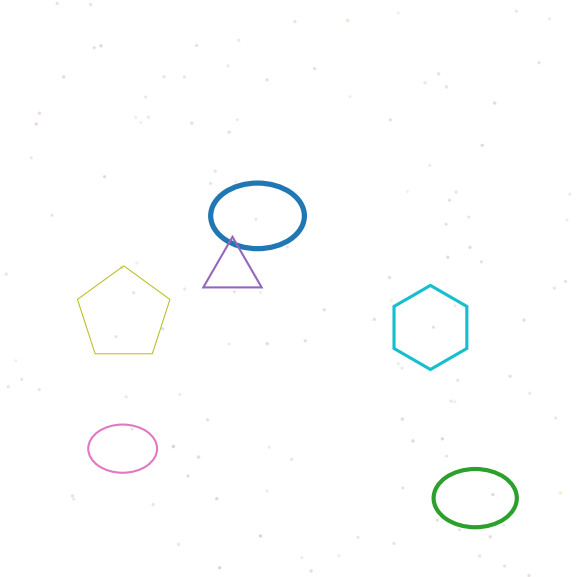[{"shape": "oval", "thickness": 2.5, "radius": 0.41, "center": [0.446, 0.625]}, {"shape": "oval", "thickness": 2, "radius": 0.36, "center": [0.823, 0.137]}, {"shape": "triangle", "thickness": 1, "radius": 0.29, "center": [0.403, 0.531]}, {"shape": "oval", "thickness": 1, "radius": 0.3, "center": [0.212, 0.222]}, {"shape": "pentagon", "thickness": 0.5, "radius": 0.42, "center": [0.214, 0.455]}, {"shape": "hexagon", "thickness": 1.5, "radius": 0.36, "center": [0.745, 0.432]}]